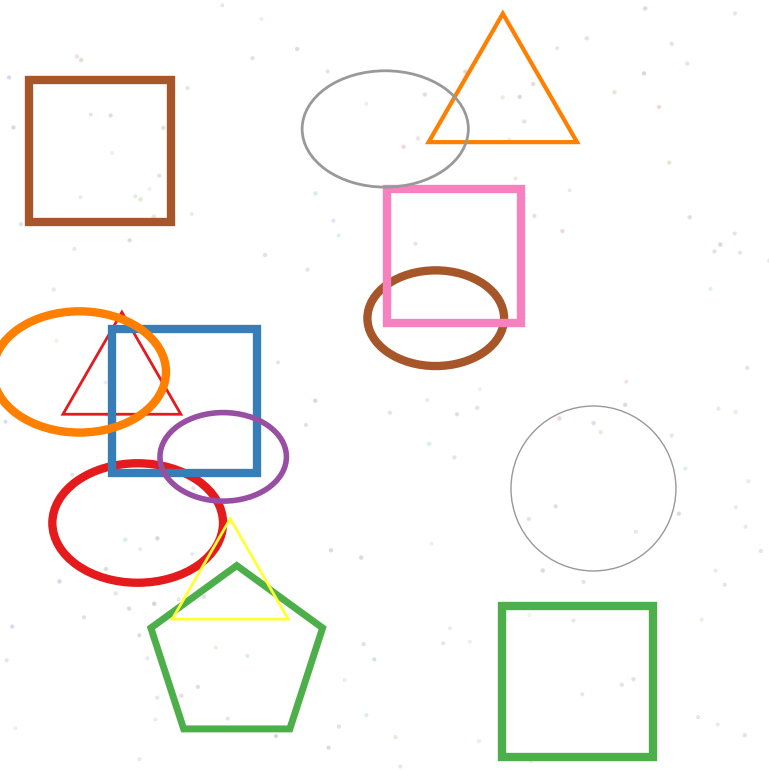[{"shape": "oval", "thickness": 3, "radius": 0.55, "center": [0.179, 0.321]}, {"shape": "triangle", "thickness": 1, "radius": 0.44, "center": [0.158, 0.506]}, {"shape": "square", "thickness": 3, "radius": 0.47, "center": [0.24, 0.48]}, {"shape": "square", "thickness": 3, "radius": 0.49, "center": [0.75, 0.115]}, {"shape": "pentagon", "thickness": 2.5, "radius": 0.59, "center": [0.307, 0.148]}, {"shape": "oval", "thickness": 2, "radius": 0.41, "center": [0.29, 0.407]}, {"shape": "oval", "thickness": 3, "radius": 0.56, "center": [0.103, 0.517]}, {"shape": "triangle", "thickness": 1.5, "radius": 0.56, "center": [0.653, 0.871]}, {"shape": "triangle", "thickness": 1, "radius": 0.43, "center": [0.299, 0.239]}, {"shape": "square", "thickness": 3, "radius": 0.46, "center": [0.13, 0.804]}, {"shape": "oval", "thickness": 3, "radius": 0.44, "center": [0.566, 0.587]}, {"shape": "square", "thickness": 3, "radius": 0.43, "center": [0.589, 0.668]}, {"shape": "circle", "thickness": 0.5, "radius": 0.54, "center": [0.771, 0.366]}, {"shape": "oval", "thickness": 1, "radius": 0.54, "center": [0.5, 0.833]}]